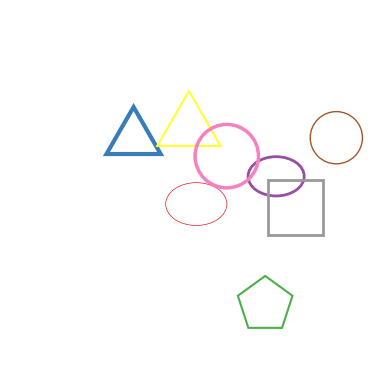[{"shape": "oval", "thickness": 0.5, "radius": 0.4, "center": [0.51, 0.47]}, {"shape": "triangle", "thickness": 3, "radius": 0.41, "center": [0.347, 0.641]}, {"shape": "pentagon", "thickness": 1.5, "radius": 0.37, "center": [0.689, 0.209]}, {"shape": "oval", "thickness": 2, "radius": 0.36, "center": [0.717, 0.542]}, {"shape": "triangle", "thickness": 1.5, "radius": 0.47, "center": [0.491, 0.669]}, {"shape": "circle", "thickness": 1, "radius": 0.34, "center": [0.874, 0.642]}, {"shape": "circle", "thickness": 2.5, "radius": 0.41, "center": [0.589, 0.594]}, {"shape": "square", "thickness": 2, "radius": 0.36, "center": [0.768, 0.461]}]